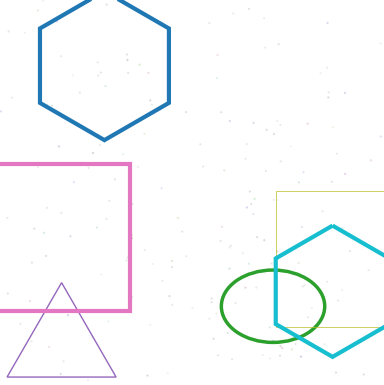[{"shape": "hexagon", "thickness": 3, "radius": 0.97, "center": [0.271, 0.829]}, {"shape": "oval", "thickness": 2.5, "radius": 0.67, "center": [0.709, 0.205]}, {"shape": "triangle", "thickness": 1, "radius": 0.82, "center": [0.16, 0.102]}, {"shape": "square", "thickness": 3, "radius": 0.96, "center": [0.145, 0.383]}, {"shape": "square", "thickness": 0.5, "radius": 0.88, "center": [0.894, 0.327]}, {"shape": "hexagon", "thickness": 3, "radius": 0.85, "center": [0.864, 0.244]}]